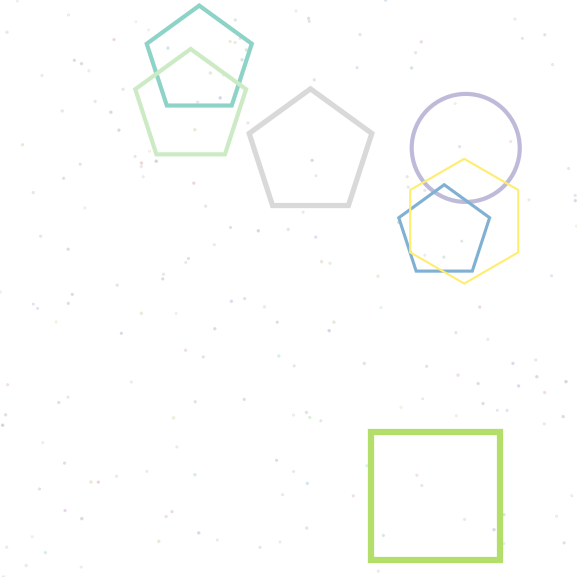[{"shape": "pentagon", "thickness": 2, "radius": 0.48, "center": [0.345, 0.894]}, {"shape": "circle", "thickness": 2, "radius": 0.47, "center": [0.806, 0.743]}, {"shape": "pentagon", "thickness": 1.5, "radius": 0.41, "center": [0.769, 0.597]}, {"shape": "square", "thickness": 3, "radius": 0.56, "center": [0.753, 0.14]}, {"shape": "pentagon", "thickness": 2.5, "radius": 0.56, "center": [0.538, 0.734]}, {"shape": "pentagon", "thickness": 2, "radius": 0.5, "center": [0.33, 0.813]}, {"shape": "hexagon", "thickness": 1, "radius": 0.54, "center": [0.804, 0.616]}]